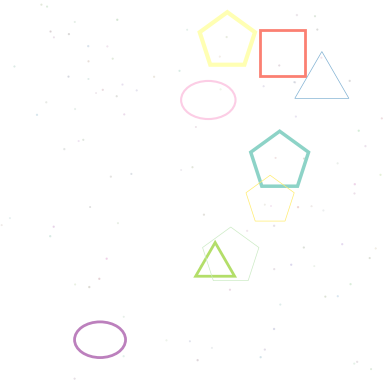[{"shape": "pentagon", "thickness": 2.5, "radius": 0.39, "center": [0.726, 0.58]}, {"shape": "pentagon", "thickness": 3, "radius": 0.38, "center": [0.59, 0.893]}, {"shape": "square", "thickness": 2, "radius": 0.3, "center": [0.733, 0.862]}, {"shape": "triangle", "thickness": 0.5, "radius": 0.41, "center": [0.836, 0.785]}, {"shape": "triangle", "thickness": 2, "radius": 0.29, "center": [0.559, 0.312]}, {"shape": "oval", "thickness": 1.5, "radius": 0.35, "center": [0.541, 0.74]}, {"shape": "oval", "thickness": 2, "radius": 0.33, "center": [0.26, 0.118]}, {"shape": "pentagon", "thickness": 0.5, "radius": 0.38, "center": [0.599, 0.333]}, {"shape": "pentagon", "thickness": 0.5, "radius": 0.33, "center": [0.702, 0.479]}]